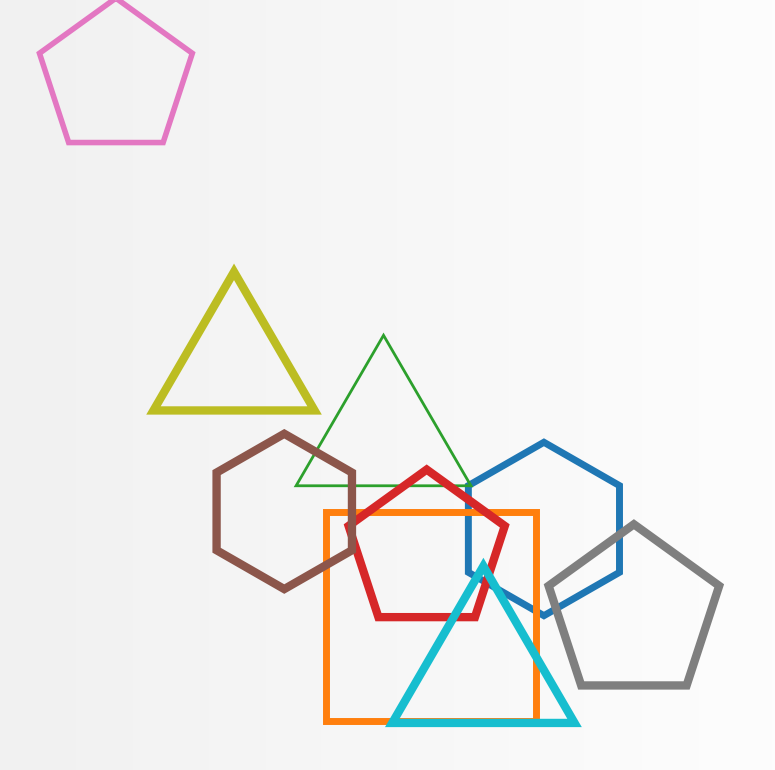[{"shape": "hexagon", "thickness": 2.5, "radius": 0.56, "center": [0.702, 0.313]}, {"shape": "square", "thickness": 2.5, "radius": 0.68, "center": [0.557, 0.199]}, {"shape": "triangle", "thickness": 1, "radius": 0.65, "center": [0.495, 0.434]}, {"shape": "pentagon", "thickness": 3, "radius": 0.53, "center": [0.551, 0.284]}, {"shape": "hexagon", "thickness": 3, "radius": 0.5, "center": [0.367, 0.336]}, {"shape": "pentagon", "thickness": 2, "radius": 0.52, "center": [0.15, 0.899]}, {"shape": "pentagon", "thickness": 3, "radius": 0.58, "center": [0.818, 0.203]}, {"shape": "triangle", "thickness": 3, "radius": 0.6, "center": [0.302, 0.527]}, {"shape": "triangle", "thickness": 3, "radius": 0.68, "center": [0.624, 0.129]}]